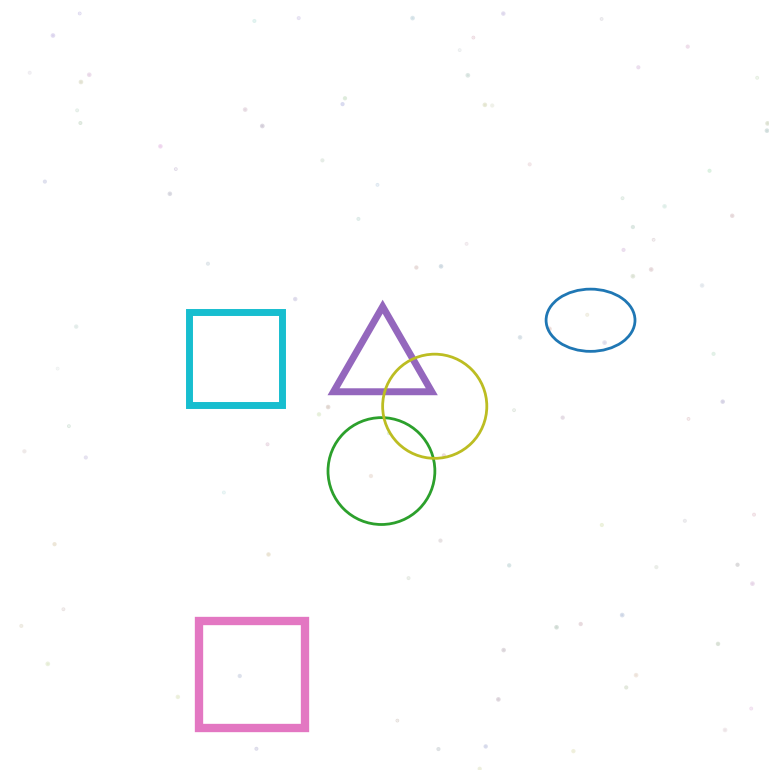[{"shape": "oval", "thickness": 1, "radius": 0.29, "center": [0.767, 0.584]}, {"shape": "circle", "thickness": 1, "radius": 0.35, "center": [0.495, 0.388]}, {"shape": "triangle", "thickness": 2.5, "radius": 0.37, "center": [0.497, 0.528]}, {"shape": "square", "thickness": 3, "radius": 0.35, "center": [0.327, 0.124]}, {"shape": "circle", "thickness": 1, "radius": 0.34, "center": [0.565, 0.472]}, {"shape": "square", "thickness": 2.5, "radius": 0.3, "center": [0.306, 0.534]}]